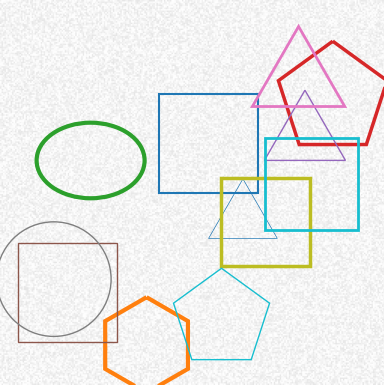[{"shape": "triangle", "thickness": 0.5, "radius": 0.52, "center": [0.631, 0.432]}, {"shape": "square", "thickness": 1.5, "radius": 0.65, "center": [0.542, 0.627]}, {"shape": "hexagon", "thickness": 3, "radius": 0.62, "center": [0.381, 0.104]}, {"shape": "oval", "thickness": 3, "radius": 0.7, "center": [0.235, 0.583]}, {"shape": "pentagon", "thickness": 2.5, "radius": 0.74, "center": [0.864, 0.745]}, {"shape": "triangle", "thickness": 1, "radius": 0.61, "center": [0.792, 0.644]}, {"shape": "square", "thickness": 1, "radius": 0.64, "center": [0.175, 0.24]}, {"shape": "triangle", "thickness": 2, "radius": 0.69, "center": [0.776, 0.793]}, {"shape": "circle", "thickness": 1, "radius": 0.74, "center": [0.14, 0.275]}, {"shape": "square", "thickness": 2.5, "radius": 0.57, "center": [0.69, 0.424]}, {"shape": "square", "thickness": 2, "radius": 0.6, "center": [0.809, 0.522]}, {"shape": "pentagon", "thickness": 1, "radius": 0.66, "center": [0.575, 0.172]}]